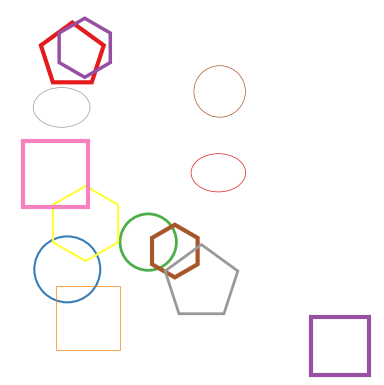[{"shape": "oval", "thickness": 0.5, "radius": 0.35, "center": [0.567, 0.551]}, {"shape": "pentagon", "thickness": 3, "radius": 0.43, "center": [0.188, 0.856]}, {"shape": "circle", "thickness": 1.5, "radius": 0.43, "center": [0.175, 0.3]}, {"shape": "circle", "thickness": 2, "radius": 0.37, "center": [0.385, 0.371]}, {"shape": "hexagon", "thickness": 2.5, "radius": 0.38, "center": [0.22, 0.876]}, {"shape": "square", "thickness": 3, "radius": 0.38, "center": [0.883, 0.101]}, {"shape": "square", "thickness": 0.5, "radius": 0.41, "center": [0.229, 0.173]}, {"shape": "hexagon", "thickness": 1.5, "radius": 0.49, "center": [0.222, 0.419]}, {"shape": "hexagon", "thickness": 3, "radius": 0.34, "center": [0.454, 0.348]}, {"shape": "circle", "thickness": 0.5, "radius": 0.33, "center": [0.571, 0.762]}, {"shape": "square", "thickness": 3, "radius": 0.43, "center": [0.144, 0.549]}, {"shape": "pentagon", "thickness": 2, "radius": 0.5, "center": [0.523, 0.265]}, {"shape": "oval", "thickness": 0.5, "radius": 0.37, "center": [0.16, 0.721]}]